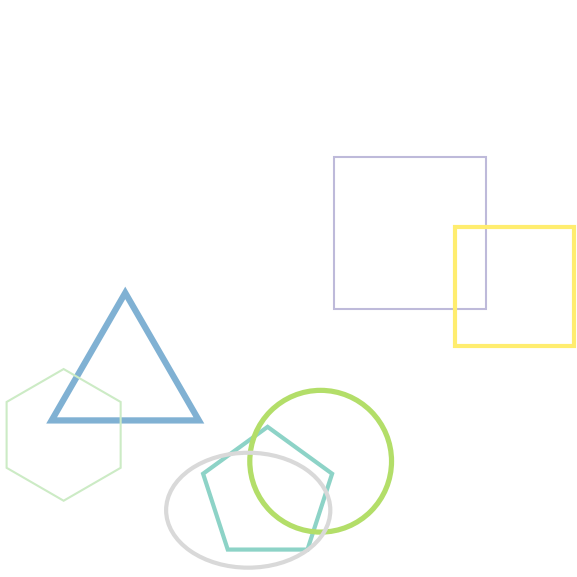[{"shape": "pentagon", "thickness": 2, "radius": 0.59, "center": [0.463, 0.143]}, {"shape": "square", "thickness": 1, "radius": 0.66, "center": [0.709, 0.595]}, {"shape": "triangle", "thickness": 3, "radius": 0.74, "center": [0.217, 0.345]}, {"shape": "circle", "thickness": 2.5, "radius": 0.61, "center": [0.555, 0.2]}, {"shape": "oval", "thickness": 2, "radius": 0.71, "center": [0.43, 0.116]}, {"shape": "hexagon", "thickness": 1, "radius": 0.57, "center": [0.11, 0.246]}, {"shape": "square", "thickness": 2, "radius": 0.51, "center": [0.891, 0.504]}]